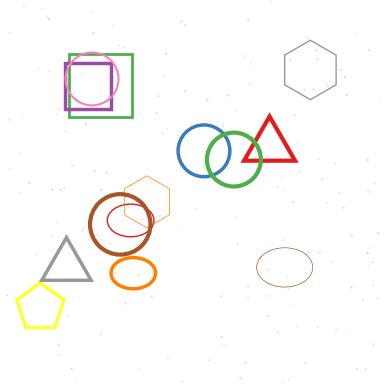[{"shape": "triangle", "thickness": 3, "radius": 0.38, "center": [0.7, 0.621]}, {"shape": "oval", "thickness": 1, "radius": 0.3, "center": [0.339, 0.427]}, {"shape": "circle", "thickness": 2.5, "radius": 0.34, "center": [0.53, 0.608]}, {"shape": "square", "thickness": 2, "radius": 0.41, "center": [0.262, 0.779]}, {"shape": "circle", "thickness": 3, "radius": 0.35, "center": [0.608, 0.586]}, {"shape": "square", "thickness": 2.5, "radius": 0.3, "center": [0.229, 0.776]}, {"shape": "hexagon", "thickness": 0.5, "radius": 0.34, "center": [0.381, 0.476]}, {"shape": "oval", "thickness": 2.5, "radius": 0.29, "center": [0.346, 0.29]}, {"shape": "pentagon", "thickness": 2.5, "radius": 0.32, "center": [0.105, 0.201]}, {"shape": "oval", "thickness": 0.5, "radius": 0.36, "center": [0.739, 0.305]}, {"shape": "circle", "thickness": 3, "radius": 0.39, "center": [0.312, 0.417]}, {"shape": "circle", "thickness": 1.5, "radius": 0.34, "center": [0.239, 0.795]}, {"shape": "triangle", "thickness": 2.5, "radius": 0.37, "center": [0.173, 0.309]}, {"shape": "hexagon", "thickness": 1, "radius": 0.39, "center": [0.806, 0.818]}]